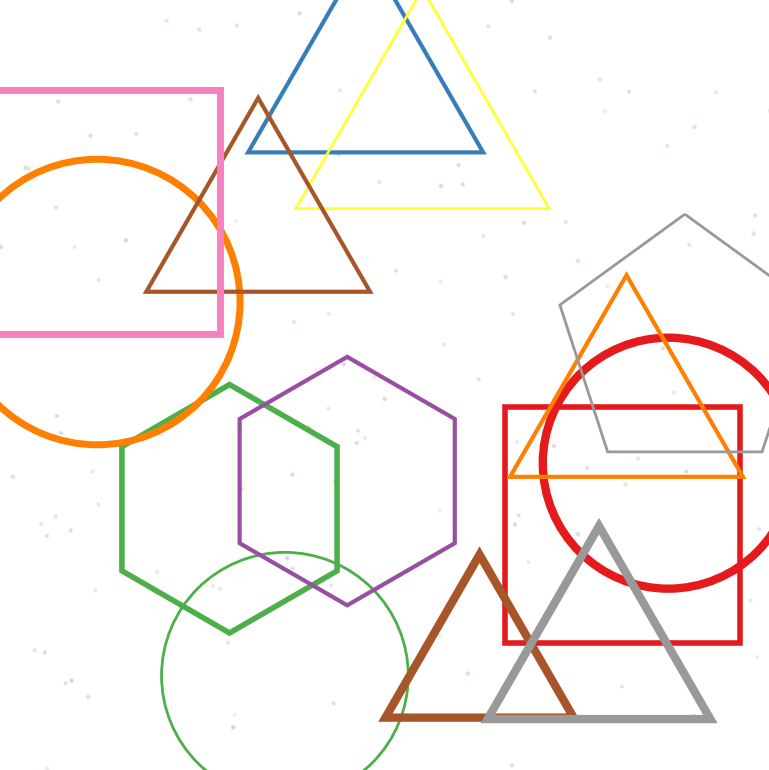[{"shape": "square", "thickness": 2, "radius": 0.76, "center": [0.809, 0.318]}, {"shape": "circle", "thickness": 3, "radius": 0.81, "center": [0.868, 0.398]}, {"shape": "triangle", "thickness": 1.5, "radius": 0.88, "center": [0.475, 0.89]}, {"shape": "hexagon", "thickness": 2, "radius": 0.81, "center": [0.298, 0.339]}, {"shape": "circle", "thickness": 1, "radius": 0.8, "center": [0.37, 0.122]}, {"shape": "hexagon", "thickness": 1.5, "radius": 0.81, "center": [0.451, 0.375]}, {"shape": "triangle", "thickness": 1.5, "radius": 0.87, "center": [0.814, 0.468]}, {"shape": "circle", "thickness": 2.5, "radius": 0.93, "center": [0.126, 0.608]}, {"shape": "triangle", "thickness": 1, "radius": 0.95, "center": [0.549, 0.824]}, {"shape": "triangle", "thickness": 3, "radius": 0.71, "center": [0.623, 0.139]}, {"shape": "triangle", "thickness": 1.5, "radius": 0.84, "center": [0.335, 0.705]}, {"shape": "square", "thickness": 2.5, "radius": 0.79, "center": [0.127, 0.725]}, {"shape": "triangle", "thickness": 3, "radius": 0.84, "center": [0.778, 0.15]}, {"shape": "pentagon", "thickness": 1, "radius": 0.85, "center": [0.889, 0.551]}]